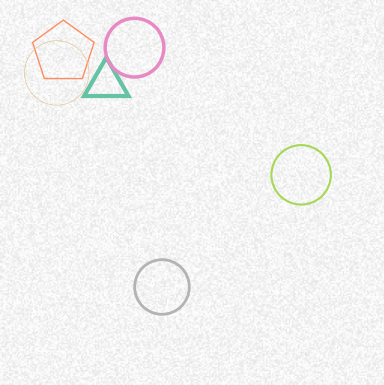[{"shape": "triangle", "thickness": 3, "radius": 0.33, "center": [0.276, 0.784]}, {"shape": "pentagon", "thickness": 1, "radius": 0.42, "center": [0.165, 0.864]}, {"shape": "circle", "thickness": 2.5, "radius": 0.38, "center": [0.349, 0.876]}, {"shape": "circle", "thickness": 1.5, "radius": 0.39, "center": [0.782, 0.546]}, {"shape": "circle", "thickness": 0.5, "radius": 0.42, "center": [0.147, 0.811]}, {"shape": "circle", "thickness": 2, "radius": 0.35, "center": [0.421, 0.255]}]